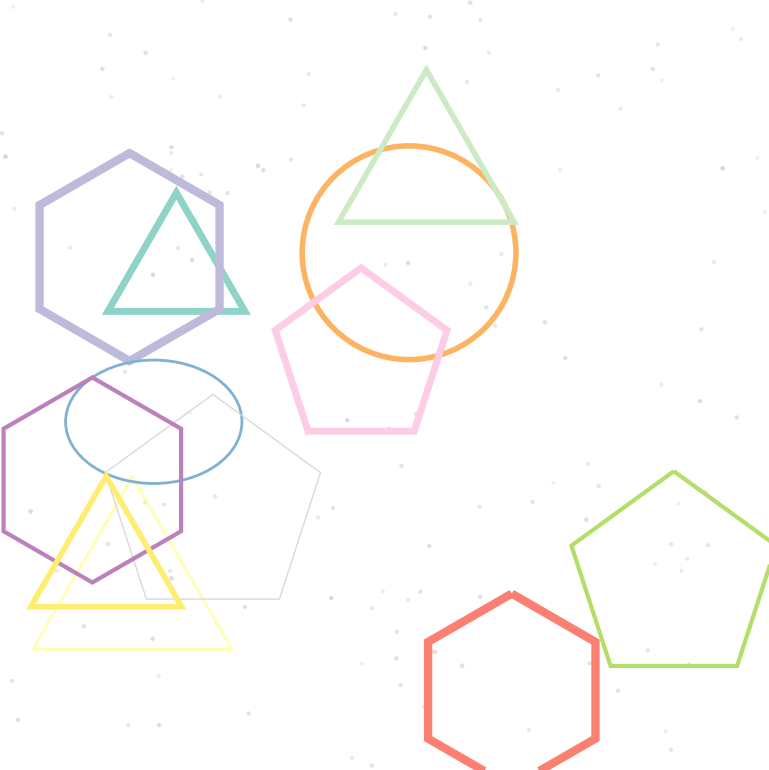[{"shape": "triangle", "thickness": 2.5, "radius": 0.51, "center": [0.229, 0.647]}, {"shape": "triangle", "thickness": 1, "radius": 0.75, "center": [0.172, 0.231]}, {"shape": "hexagon", "thickness": 3, "radius": 0.67, "center": [0.168, 0.666]}, {"shape": "hexagon", "thickness": 3, "radius": 0.63, "center": [0.665, 0.104]}, {"shape": "oval", "thickness": 1, "radius": 0.57, "center": [0.2, 0.452]}, {"shape": "circle", "thickness": 2, "radius": 0.69, "center": [0.531, 0.672]}, {"shape": "pentagon", "thickness": 1.5, "radius": 0.7, "center": [0.875, 0.248]}, {"shape": "pentagon", "thickness": 2.5, "radius": 0.59, "center": [0.469, 0.535]}, {"shape": "pentagon", "thickness": 0.5, "radius": 0.73, "center": [0.276, 0.341]}, {"shape": "hexagon", "thickness": 1.5, "radius": 0.67, "center": [0.12, 0.377]}, {"shape": "triangle", "thickness": 2, "radius": 0.66, "center": [0.554, 0.777]}, {"shape": "triangle", "thickness": 2, "radius": 0.57, "center": [0.138, 0.269]}]